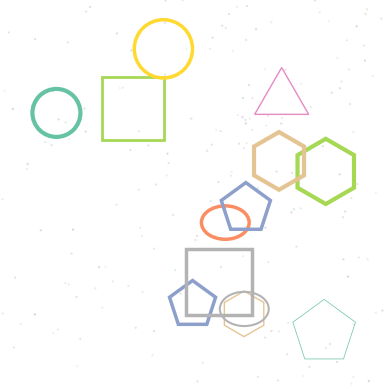[{"shape": "pentagon", "thickness": 0.5, "radius": 0.43, "center": [0.842, 0.137]}, {"shape": "circle", "thickness": 3, "radius": 0.31, "center": [0.147, 0.707]}, {"shape": "oval", "thickness": 2.5, "radius": 0.31, "center": [0.585, 0.422]}, {"shape": "pentagon", "thickness": 2.5, "radius": 0.34, "center": [0.639, 0.459]}, {"shape": "pentagon", "thickness": 2.5, "radius": 0.31, "center": [0.5, 0.208]}, {"shape": "triangle", "thickness": 1, "radius": 0.41, "center": [0.732, 0.743]}, {"shape": "square", "thickness": 2, "radius": 0.4, "center": [0.345, 0.718]}, {"shape": "hexagon", "thickness": 3, "radius": 0.42, "center": [0.846, 0.555]}, {"shape": "circle", "thickness": 2.5, "radius": 0.38, "center": [0.424, 0.873]}, {"shape": "hexagon", "thickness": 3, "radius": 0.37, "center": [0.725, 0.582]}, {"shape": "hexagon", "thickness": 1, "radius": 0.3, "center": [0.634, 0.185]}, {"shape": "oval", "thickness": 1.5, "radius": 0.32, "center": [0.634, 0.198]}, {"shape": "square", "thickness": 2.5, "radius": 0.42, "center": [0.569, 0.268]}]